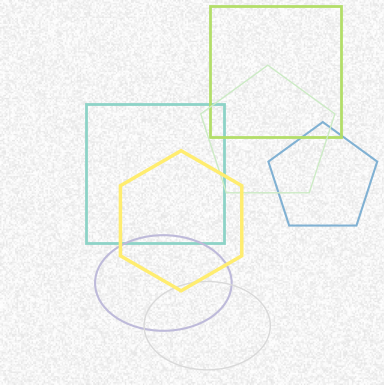[{"shape": "square", "thickness": 2, "radius": 0.9, "center": [0.403, 0.549]}, {"shape": "oval", "thickness": 1.5, "radius": 0.89, "center": [0.424, 0.265]}, {"shape": "pentagon", "thickness": 1.5, "radius": 0.74, "center": [0.838, 0.534]}, {"shape": "square", "thickness": 2, "radius": 0.85, "center": [0.716, 0.815]}, {"shape": "oval", "thickness": 1, "radius": 0.82, "center": [0.538, 0.154]}, {"shape": "pentagon", "thickness": 1, "radius": 0.92, "center": [0.696, 0.647]}, {"shape": "hexagon", "thickness": 2.5, "radius": 0.91, "center": [0.47, 0.427]}]